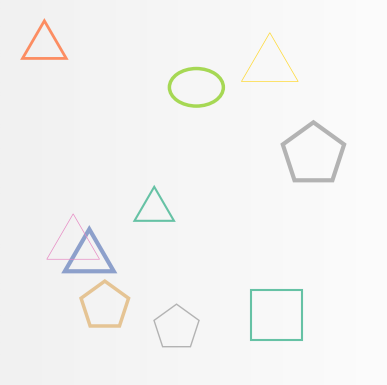[{"shape": "square", "thickness": 1.5, "radius": 0.33, "center": [0.714, 0.183]}, {"shape": "triangle", "thickness": 1.5, "radius": 0.29, "center": [0.398, 0.456]}, {"shape": "triangle", "thickness": 2, "radius": 0.33, "center": [0.115, 0.881]}, {"shape": "triangle", "thickness": 3, "radius": 0.36, "center": [0.23, 0.332]}, {"shape": "triangle", "thickness": 0.5, "radius": 0.39, "center": [0.189, 0.366]}, {"shape": "oval", "thickness": 2.5, "radius": 0.35, "center": [0.507, 0.773]}, {"shape": "triangle", "thickness": 0.5, "radius": 0.42, "center": [0.696, 0.831]}, {"shape": "pentagon", "thickness": 2.5, "radius": 0.32, "center": [0.27, 0.205]}, {"shape": "pentagon", "thickness": 1, "radius": 0.31, "center": [0.456, 0.149]}, {"shape": "pentagon", "thickness": 3, "radius": 0.42, "center": [0.809, 0.599]}]